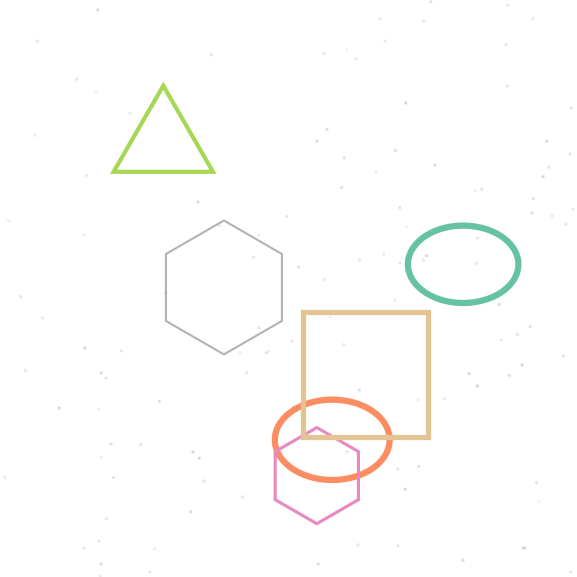[{"shape": "oval", "thickness": 3, "radius": 0.48, "center": [0.802, 0.541]}, {"shape": "oval", "thickness": 3, "radius": 0.5, "center": [0.575, 0.238]}, {"shape": "hexagon", "thickness": 1.5, "radius": 0.42, "center": [0.549, 0.176]}, {"shape": "triangle", "thickness": 2, "radius": 0.5, "center": [0.283, 0.751]}, {"shape": "square", "thickness": 2.5, "radius": 0.54, "center": [0.633, 0.351]}, {"shape": "hexagon", "thickness": 1, "radius": 0.58, "center": [0.388, 0.501]}]